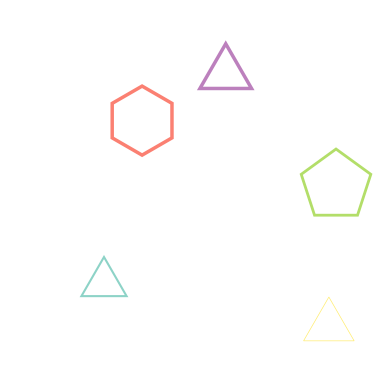[{"shape": "triangle", "thickness": 1.5, "radius": 0.34, "center": [0.27, 0.265]}, {"shape": "hexagon", "thickness": 2.5, "radius": 0.45, "center": [0.369, 0.687]}, {"shape": "pentagon", "thickness": 2, "radius": 0.47, "center": [0.873, 0.518]}, {"shape": "triangle", "thickness": 2.5, "radius": 0.39, "center": [0.586, 0.809]}, {"shape": "triangle", "thickness": 0.5, "radius": 0.38, "center": [0.854, 0.153]}]